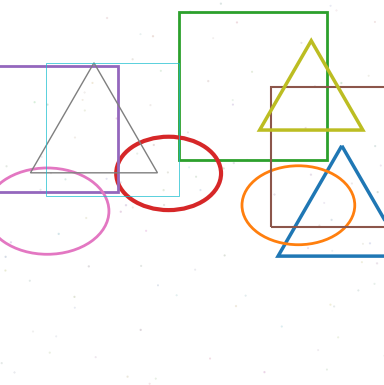[{"shape": "triangle", "thickness": 2.5, "radius": 0.96, "center": [0.888, 0.43]}, {"shape": "oval", "thickness": 2, "radius": 0.73, "center": [0.775, 0.467]}, {"shape": "square", "thickness": 2, "radius": 0.96, "center": [0.658, 0.776]}, {"shape": "oval", "thickness": 3, "radius": 0.68, "center": [0.438, 0.55]}, {"shape": "square", "thickness": 2, "radius": 0.82, "center": [0.143, 0.664]}, {"shape": "square", "thickness": 1.5, "radius": 0.91, "center": [0.887, 0.592]}, {"shape": "oval", "thickness": 2, "radius": 0.8, "center": [0.123, 0.452]}, {"shape": "triangle", "thickness": 1, "radius": 0.95, "center": [0.244, 0.646]}, {"shape": "triangle", "thickness": 2.5, "radius": 0.77, "center": [0.808, 0.74]}, {"shape": "square", "thickness": 0.5, "radius": 0.86, "center": [0.293, 0.663]}]